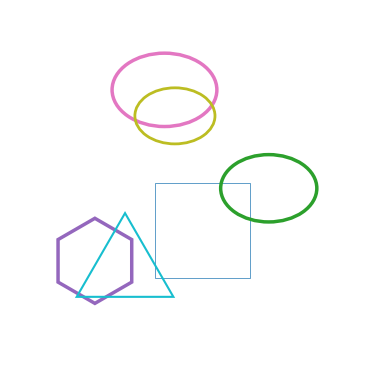[{"shape": "square", "thickness": 0.5, "radius": 0.62, "center": [0.526, 0.401]}, {"shape": "oval", "thickness": 2.5, "radius": 0.62, "center": [0.698, 0.511]}, {"shape": "hexagon", "thickness": 2.5, "radius": 0.55, "center": [0.246, 0.322]}, {"shape": "oval", "thickness": 2.5, "radius": 0.68, "center": [0.427, 0.767]}, {"shape": "oval", "thickness": 2, "radius": 0.52, "center": [0.454, 0.699]}, {"shape": "triangle", "thickness": 1.5, "radius": 0.72, "center": [0.325, 0.301]}]